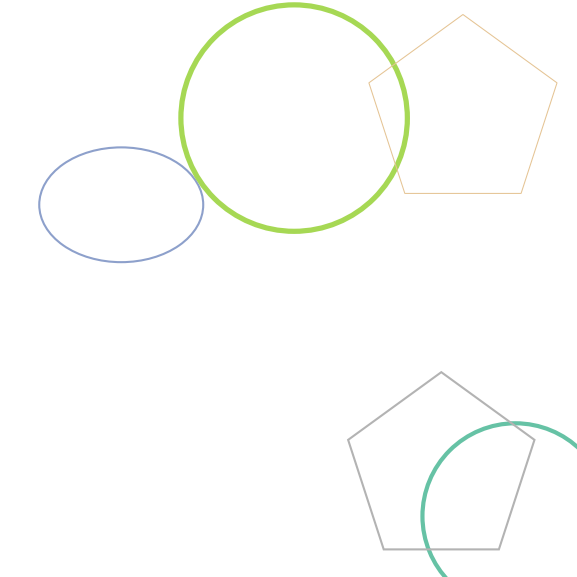[{"shape": "circle", "thickness": 2, "radius": 0.8, "center": [0.892, 0.105]}, {"shape": "oval", "thickness": 1, "radius": 0.71, "center": [0.21, 0.645]}, {"shape": "circle", "thickness": 2.5, "radius": 0.98, "center": [0.509, 0.795]}, {"shape": "pentagon", "thickness": 0.5, "radius": 0.86, "center": [0.802, 0.803]}, {"shape": "pentagon", "thickness": 1, "radius": 0.85, "center": [0.764, 0.185]}]